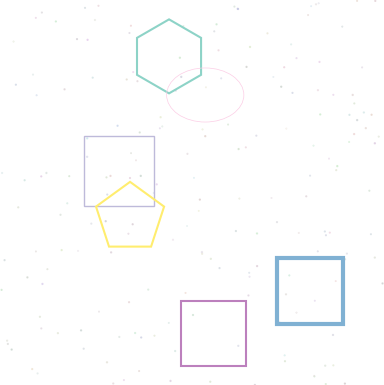[{"shape": "hexagon", "thickness": 1.5, "radius": 0.48, "center": [0.439, 0.854]}, {"shape": "square", "thickness": 1, "radius": 0.45, "center": [0.309, 0.557]}, {"shape": "square", "thickness": 3, "radius": 0.43, "center": [0.805, 0.243]}, {"shape": "oval", "thickness": 0.5, "radius": 0.5, "center": [0.533, 0.753]}, {"shape": "square", "thickness": 1.5, "radius": 0.42, "center": [0.554, 0.134]}, {"shape": "pentagon", "thickness": 1.5, "radius": 0.46, "center": [0.338, 0.435]}]